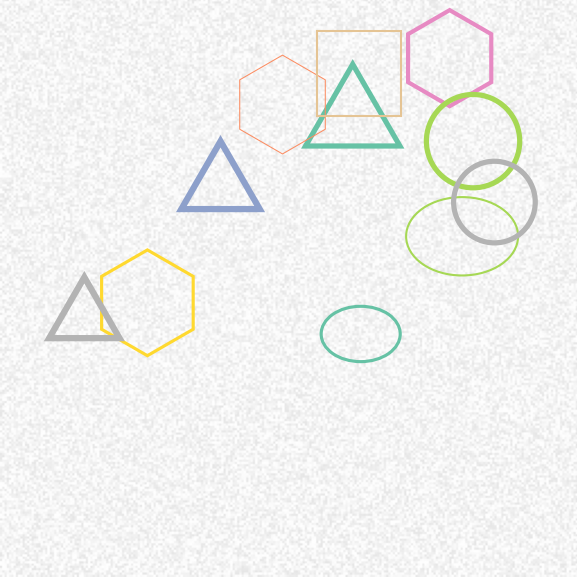[{"shape": "oval", "thickness": 1.5, "radius": 0.34, "center": [0.625, 0.421]}, {"shape": "triangle", "thickness": 2.5, "radius": 0.47, "center": [0.611, 0.793]}, {"shape": "hexagon", "thickness": 0.5, "radius": 0.43, "center": [0.489, 0.818]}, {"shape": "triangle", "thickness": 3, "radius": 0.39, "center": [0.382, 0.676]}, {"shape": "hexagon", "thickness": 2, "radius": 0.42, "center": [0.779, 0.898]}, {"shape": "circle", "thickness": 2.5, "radius": 0.4, "center": [0.819, 0.755]}, {"shape": "oval", "thickness": 1, "radius": 0.48, "center": [0.8, 0.59]}, {"shape": "hexagon", "thickness": 1.5, "radius": 0.46, "center": [0.255, 0.475]}, {"shape": "square", "thickness": 1, "radius": 0.37, "center": [0.621, 0.872]}, {"shape": "triangle", "thickness": 3, "radius": 0.35, "center": [0.146, 0.449]}, {"shape": "circle", "thickness": 2.5, "radius": 0.35, "center": [0.856, 0.649]}]